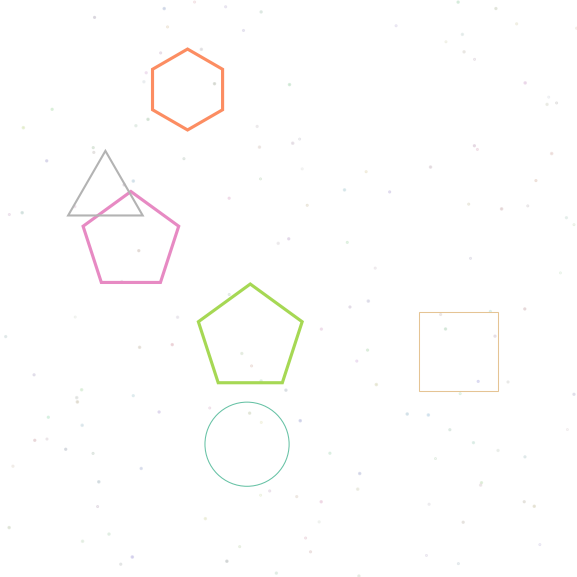[{"shape": "circle", "thickness": 0.5, "radius": 0.36, "center": [0.428, 0.23]}, {"shape": "hexagon", "thickness": 1.5, "radius": 0.35, "center": [0.325, 0.844]}, {"shape": "pentagon", "thickness": 1.5, "radius": 0.44, "center": [0.227, 0.58]}, {"shape": "pentagon", "thickness": 1.5, "radius": 0.47, "center": [0.433, 0.413]}, {"shape": "square", "thickness": 0.5, "radius": 0.34, "center": [0.794, 0.39]}, {"shape": "triangle", "thickness": 1, "radius": 0.37, "center": [0.183, 0.663]}]